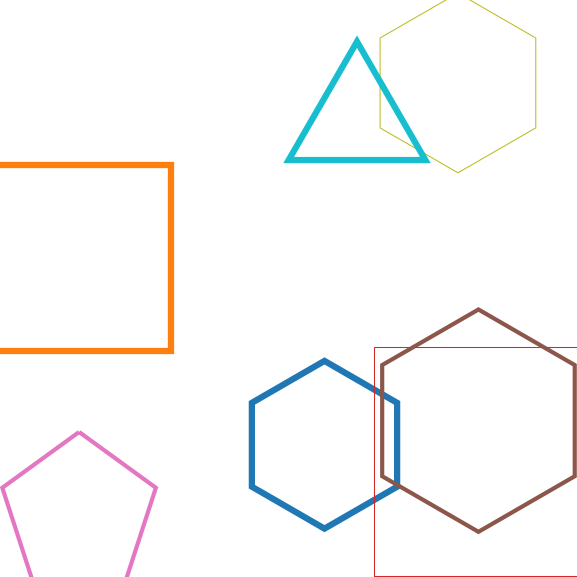[{"shape": "hexagon", "thickness": 3, "radius": 0.73, "center": [0.562, 0.229]}, {"shape": "square", "thickness": 3, "radius": 0.81, "center": [0.135, 0.552]}, {"shape": "square", "thickness": 0.5, "radius": 0.99, "center": [0.846, 0.2]}, {"shape": "hexagon", "thickness": 2, "radius": 0.96, "center": [0.829, 0.271]}, {"shape": "pentagon", "thickness": 2, "radius": 0.7, "center": [0.137, 0.111]}, {"shape": "hexagon", "thickness": 0.5, "radius": 0.78, "center": [0.793, 0.856]}, {"shape": "triangle", "thickness": 3, "radius": 0.68, "center": [0.618, 0.79]}]